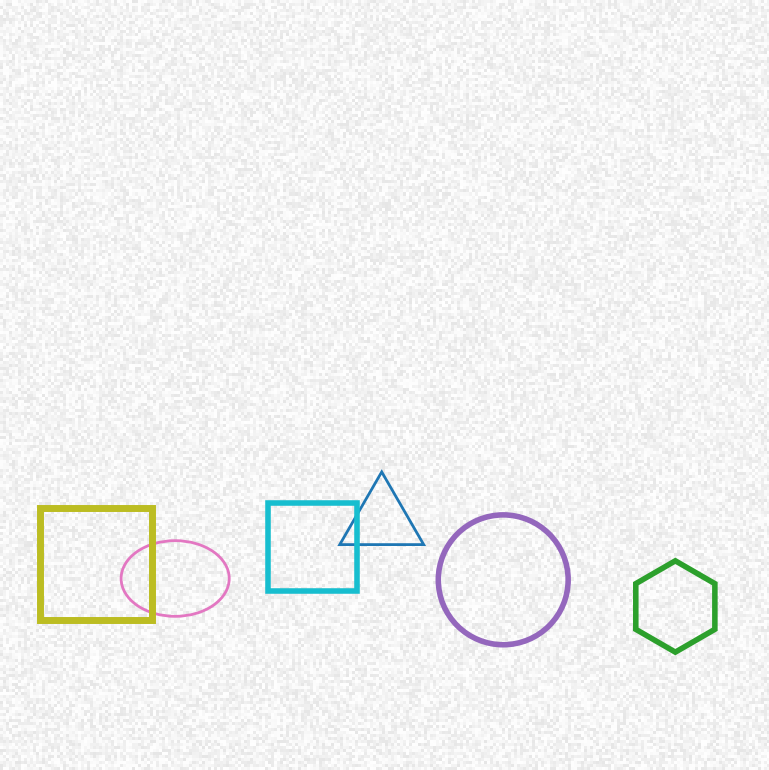[{"shape": "triangle", "thickness": 1, "radius": 0.31, "center": [0.496, 0.324]}, {"shape": "hexagon", "thickness": 2, "radius": 0.3, "center": [0.877, 0.212]}, {"shape": "circle", "thickness": 2, "radius": 0.42, "center": [0.654, 0.247]}, {"shape": "oval", "thickness": 1, "radius": 0.35, "center": [0.227, 0.249]}, {"shape": "square", "thickness": 2.5, "radius": 0.36, "center": [0.125, 0.267]}, {"shape": "square", "thickness": 2, "radius": 0.29, "center": [0.406, 0.29]}]